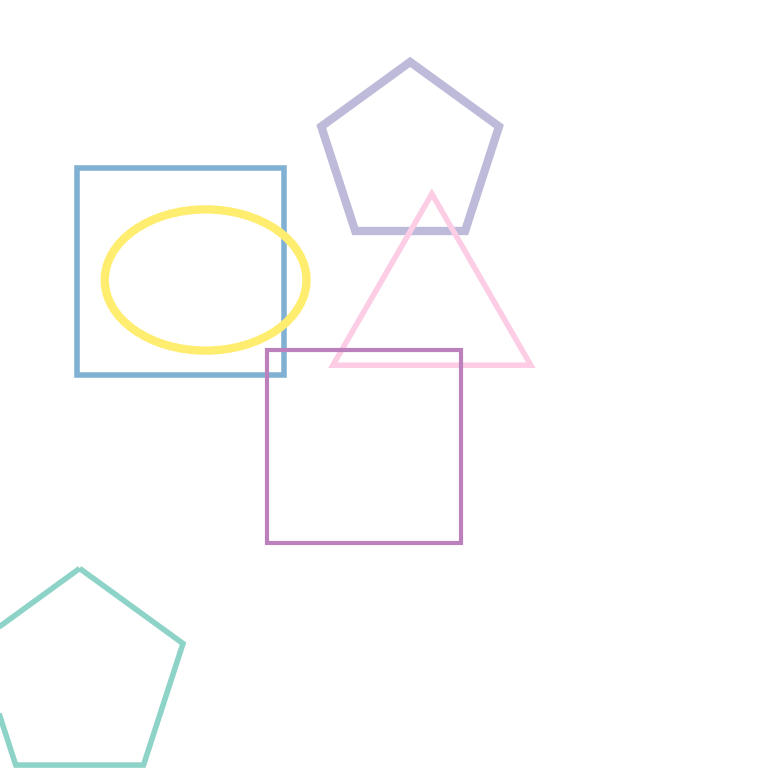[{"shape": "pentagon", "thickness": 2, "radius": 0.71, "center": [0.103, 0.121]}, {"shape": "pentagon", "thickness": 3, "radius": 0.61, "center": [0.533, 0.798]}, {"shape": "square", "thickness": 2, "radius": 0.67, "center": [0.234, 0.647]}, {"shape": "triangle", "thickness": 2, "radius": 0.74, "center": [0.561, 0.6]}, {"shape": "square", "thickness": 1.5, "radius": 0.63, "center": [0.473, 0.42]}, {"shape": "oval", "thickness": 3, "radius": 0.65, "center": [0.267, 0.636]}]